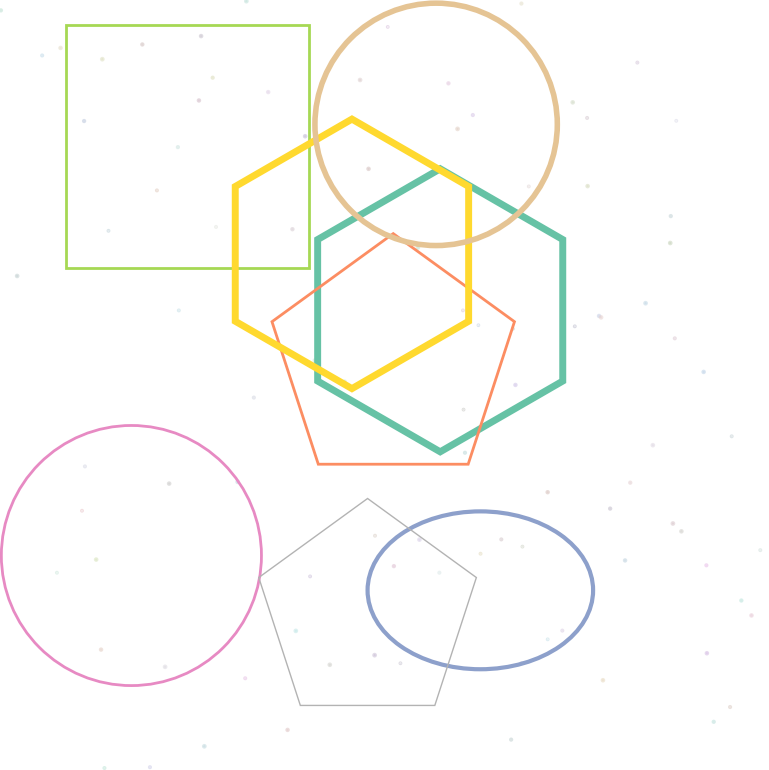[{"shape": "hexagon", "thickness": 2.5, "radius": 0.92, "center": [0.572, 0.597]}, {"shape": "pentagon", "thickness": 1, "radius": 0.83, "center": [0.511, 0.531]}, {"shape": "oval", "thickness": 1.5, "radius": 0.73, "center": [0.624, 0.233]}, {"shape": "circle", "thickness": 1, "radius": 0.84, "center": [0.171, 0.279]}, {"shape": "square", "thickness": 1, "radius": 0.79, "center": [0.243, 0.81]}, {"shape": "hexagon", "thickness": 2.5, "radius": 0.87, "center": [0.457, 0.67]}, {"shape": "circle", "thickness": 2, "radius": 0.79, "center": [0.566, 0.839]}, {"shape": "pentagon", "thickness": 0.5, "radius": 0.74, "center": [0.477, 0.204]}]